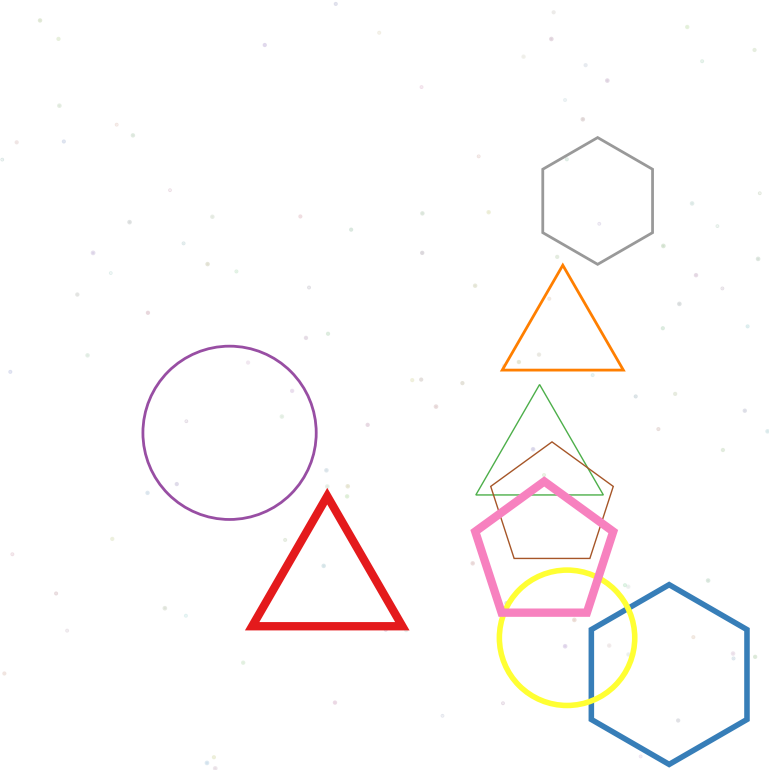[{"shape": "triangle", "thickness": 3, "radius": 0.56, "center": [0.425, 0.243]}, {"shape": "hexagon", "thickness": 2, "radius": 0.58, "center": [0.869, 0.124]}, {"shape": "triangle", "thickness": 0.5, "radius": 0.48, "center": [0.701, 0.405]}, {"shape": "circle", "thickness": 1, "radius": 0.56, "center": [0.298, 0.438]}, {"shape": "triangle", "thickness": 1, "radius": 0.45, "center": [0.731, 0.565]}, {"shape": "circle", "thickness": 2, "radius": 0.44, "center": [0.736, 0.172]}, {"shape": "pentagon", "thickness": 0.5, "radius": 0.42, "center": [0.717, 0.342]}, {"shape": "pentagon", "thickness": 3, "radius": 0.47, "center": [0.707, 0.281]}, {"shape": "hexagon", "thickness": 1, "radius": 0.41, "center": [0.776, 0.739]}]